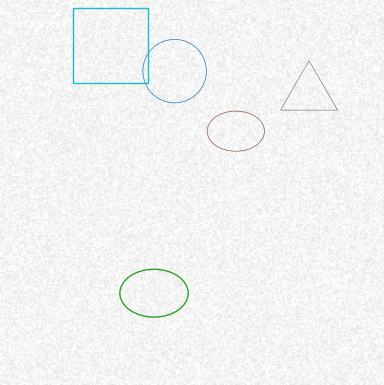[{"shape": "circle", "thickness": 0.5, "radius": 0.41, "center": [0.454, 0.815]}, {"shape": "oval", "thickness": 1, "radius": 0.44, "center": [0.4, 0.238]}, {"shape": "oval", "thickness": 0.5, "radius": 0.37, "center": [0.613, 0.659]}, {"shape": "triangle", "thickness": 0.5, "radius": 0.43, "center": [0.803, 0.757]}, {"shape": "square", "thickness": 1, "radius": 0.49, "center": [0.287, 0.881]}]